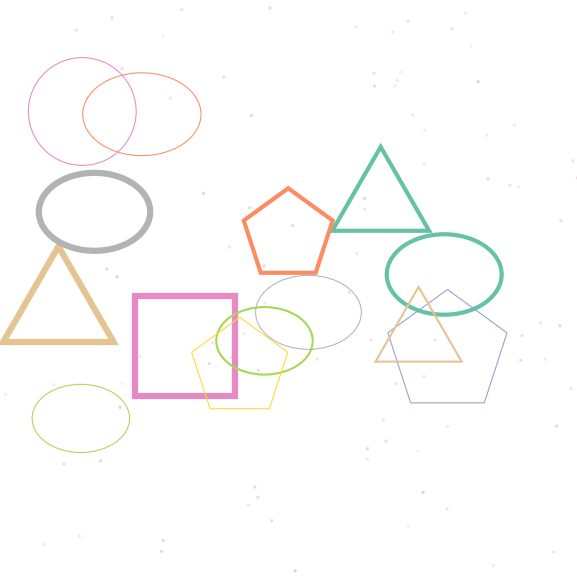[{"shape": "triangle", "thickness": 2, "radius": 0.48, "center": [0.659, 0.648]}, {"shape": "oval", "thickness": 2, "radius": 0.5, "center": [0.769, 0.524]}, {"shape": "oval", "thickness": 0.5, "radius": 0.51, "center": [0.246, 0.801]}, {"shape": "pentagon", "thickness": 2, "radius": 0.4, "center": [0.499, 0.592]}, {"shape": "pentagon", "thickness": 0.5, "radius": 0.54, "center": [0.775, 0.389]}, {"shape": "square", "thickness": 3, "radius": 0.43, "center": [0.321, 0.4]}, {"shape": "circle", "thickness": 0.5, "radius": 0.47, "center": [0.142, 0.806]}, {"shape": "oval", "thickness": 1, "radius": 0.42, "center": [0.458, 0.409]}, {"shape": "oval", "thickness": 0.5, "radius": 0.42, "center": [0.14, 0.275]}, {"shape": "pentagon", "thickness": 0.5, "radius": 0.44, "center": [0.415, 0.362]}, {"shape": "triangle", "thickness": 1, "radius": 0.43, "center": [0.725, 0.416]}, {"shape": "triangle", "thickness": 3, "radius": 0.55, "center": [0.101, 0.462]}, {"shape": "oval", "thickness": 0.5, "radius": 0.46, "center": [0.534, 0.458]}, {"shape": "oval", "thickness": 3, "radius": 0.48, "center": [0.164, 0.632]}]